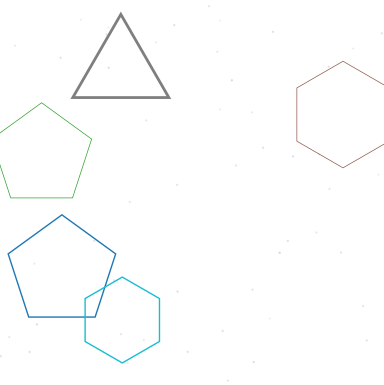[{"shape": "pentagon", "thickness": 1, "radius": 0.73, "center": [0.161, 0.295]}, {"shape": "pentagon", "thickness": 0.5, "radius": 0.68, "center": [0.108, 0.596]}, {"shape": "hexagon", "thickness": 0.5, "radius": 0.69, "center": [0.891, 0.702]}, {"shape": "triangle", "thickness": 2, "radius": 0.72, "center": [0.314, 0.819]}, {"shape": "hexagon", "thickness": 1, "radius": 0.56, "center": [0.318, 0.169]}]